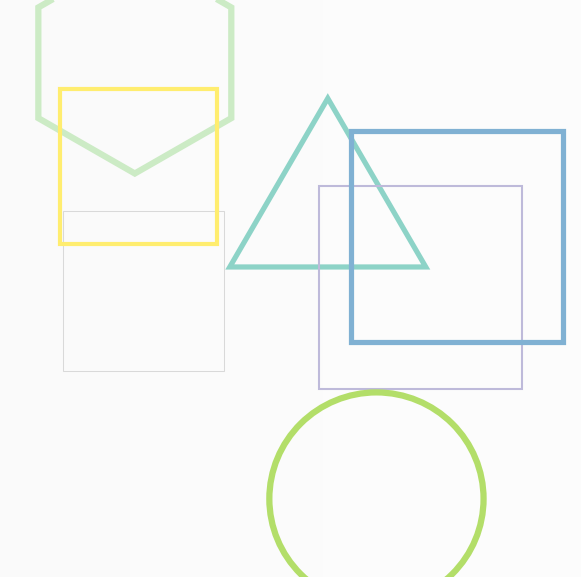[{"shape": "triangle", "thickness": 2.5, "radius": 0.97, "center": [0.564, 0.634]}, {"shape": "square", "thickness": 1, "radius": 0.88, "center": [0.723, 0.501]}, {"shape": "square", "thickness": 2.5, "radius": 0.91, "center": [0.786, 0.589]}, {"shape": "circle", "thickness": 3, "radius": 0.92, "center": [0.648, 0.135]}, {"shape": "square", "thickness": 0.5, "radius": 0.69, "center": [0.247, 0.495]}, {"shape": "hexagon", "thickness": 3, "radius": 0.96, "center": [0.232, 0.89]}, {"shape": "square", "thickness": 2, "radius": 0.67, "center": [0.239, 0.711]}]